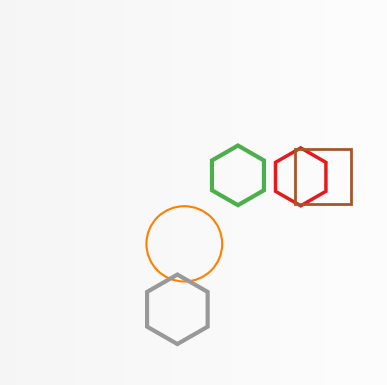[{"shape": "hexagon", "thickness": 2.5, "radius": 0.38, "center": [0.776, 0.541]}, {"shape": "hexagon", "thickness": 3, "radius": 0.39, "center": [0.614, 0.545]}, {"shape": "circle", "thickness": 1.5, "radius": 0.49, "center": [0.476, 0.367]}, {"shape": "square", "thickness": 2, "radius": 0.36, "center": [0.834, 0.542]}, {"shape": "hexagon", "thickness": 3, "radius": 0.45, "center": [0.458, 0.197]}]